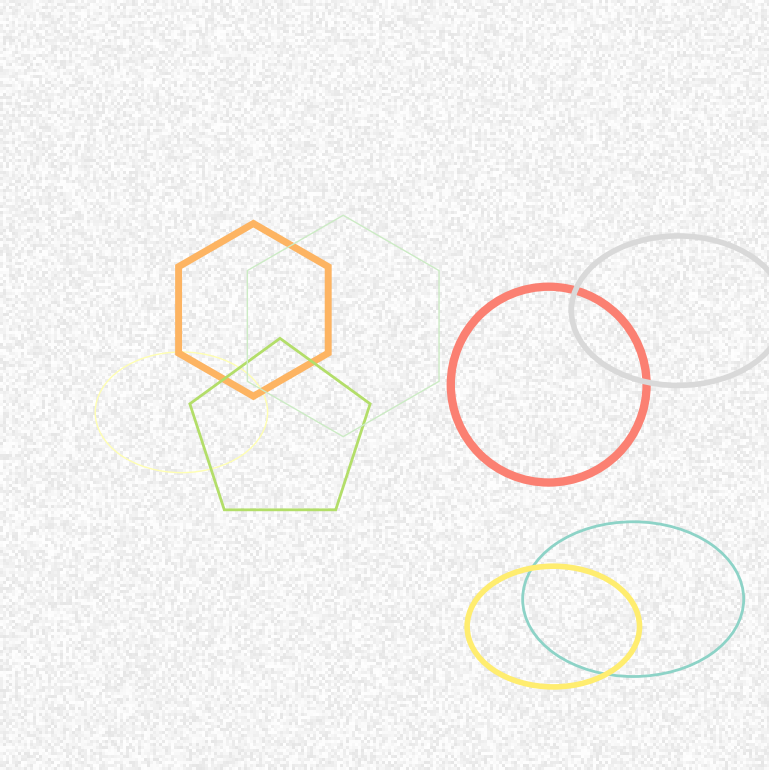[{"shape": "oval", "thickness": 1, "radius": 0.72, "center": [0.822, 0.222]}, {"shape": "oval", "thickness": 0.5, "radius": 0.56, "center": [0.236, 0.465]}, {"shape": "circle", "thickness": 3, "radius": 0.64, "center": [0.713, 0.501]}, {"shape": "hexagon", "thickness": 2.5, "radius": 0.56, "center": [0.329, 0.598]}, {"shape": "pentagon", "thickness": 1, "radius": 0.62, "center": [0.364, 0.437]}, {"shape": "oval", "thickness": 2, "radius": 0.69, "center": [0.881, 0.597]}, {"shape": "hexagon", "thickness": 0.5, "radius": 0.72, "center": [0.446, 0.577]}, {"shape": "oval", "thickness": 2, "radius": 0.56, "center": [0.719, 0.186]}]